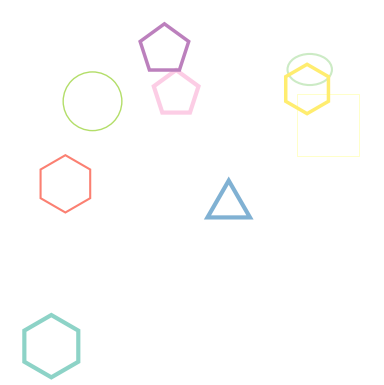[{"shape": "hexagon", "thickness": 3, "radius": 0.4, "center": [0.133, 0.101]}, {"shape": "square", "thickness": 0.5, "radius": 0.4, "center": [0.852, 0.675]}, {"shape": "hexagon", "thickness": 1.5, "radius": 0.37, "center": [0.17, 0.522]}, {"shape": "triangle", "thickness": 3, "radius": 0.32, "center": [0.594, 0.467]}, {"shape": "circle", "thickness": 1, "radius": 0.38, "center": [0.24, 0.737]}, {"shape": "pentagon", "thickness": 3, "radius": 0.31, "center": [0.457, 0.757]}, {"shape": "pentagon", "thickness": 2.5, "radius": 0.33, "center": [0.427, 0.872]}, {"shape": "oval", "thickness": 1.5, "radius": 0.29, "center": [0.804, 0.82]}, {"shape": "hexagon", "thickness": 2.5, "radius": 0.32, "center": [0.798, 0.769]}]